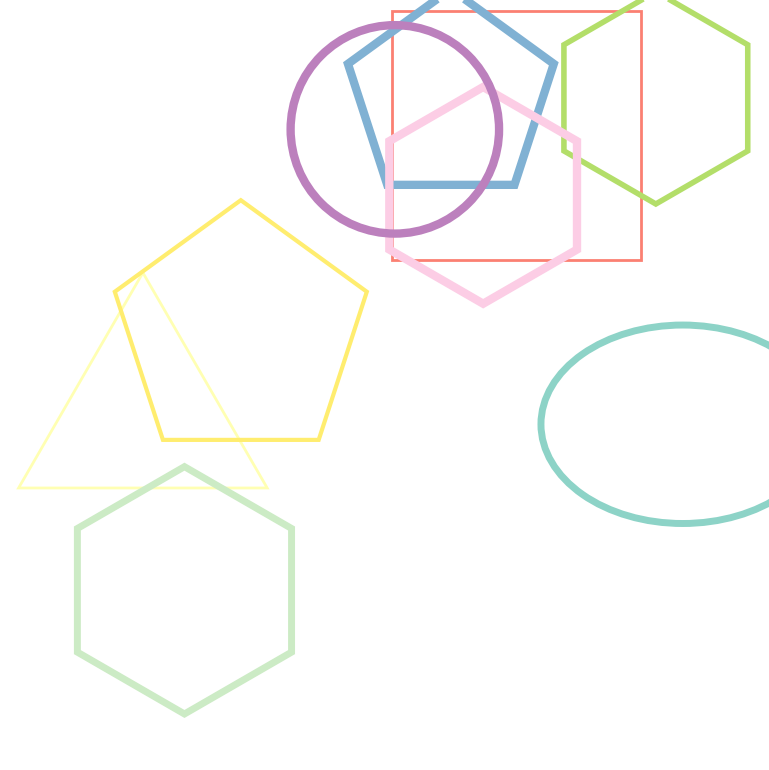[{"shape": "oval", "thickness": 2.5, "radius": 0.92, "center": [0.887, 0.449]}, {"shape": "triangle", "thickness": 1, "radius": 0.93, "center": [0.186, 0.459]}, {"shape": "square", "thickness": 1, "radius": 0.81, "center": [0.671, 0.824]}, {"shape": "pentagon", "thickness": 3, "radius": 0.7, "center": [0.586, 0.874]}, {"shape": "hexagon", "thickness": 2, "radius": 0.69, "center": [0.852, 0.873]}, {"shape": "hexagon", "thickness": 3, "radius": 0.7, "center": [0.627, 0.746]}, {"shape": "circle", "thickness": 3, "radius": 0.68, "center": [0.513, 0.832]}, {"shape": "hexagon", "thickness": 2.5, "radius": 0.8, "center": [0.24, 0.233]}, {"shape": "pentagon", "thickness": 1.5, "radius": 0.86, "center": [0.313, 0.568]}]